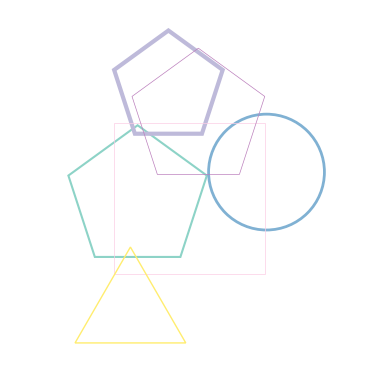[{"shape": "pentagon", "thickness": 1.5, "radius": 0.95, "center": [0.357, 0.486]}, {"shape": "pentagon", "thickness": 3, "radius": 0.74, "center": [0.437, 0.773]}, {"shape": "circle", "thickness": 2, "radius": 0.75, "center": [0.692, 0.553]}, {"shape": "square", "thickness": 0.5, "radius": 0.98, "center": [0.492, 0.485]}, {"shape": "pentagon", "thickness": 0.5, "radius": 0.91, "center": [0.515, 0.694]}, {"shape": "triangle", "thickness": 1, "radius": 0.83, "center": [0.339, 0.192]}]